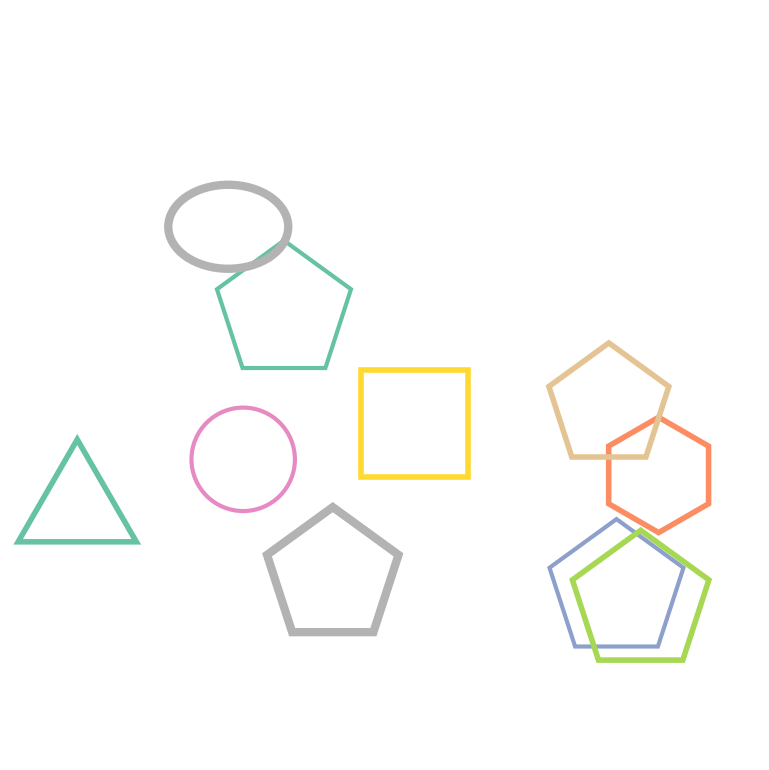[{"shape": "triangle", "thickness": 2, "radius": 0.44, "center": [0.1, 0.341]}, {"shape": "pentagon", "thickness": 1.5, "radius": 0.46, "center": [0.369, 0.596]}, {"shape": "hexagon", "thickness": 2, "radius": 0.37, "center": [0.855, 0.383]}, {"shape": "pentagon", "thickness": 1.5, "radius": 0.46, "center": [0.801, 0.234]}, {"shape": "circle", "thickness": 1.5, "radius": 0.34, "center": [0.316, 0.403]}, {"shape": "pentagon", "thickness": 2, "radius": 0.47, "center": [0.832, 0.218]}, {"shape": "square", "thickness": 2, "radius": 0.35, "center": [0.539, 0.45]}, {"shape": "pentagon", "thickness": 2, "radius": 0.41, "center": [0.791, 0.473]}, {"shape": "pentagon", "thickness": 3, "radius": 0.45, "center": [0.432, 0.252]}, {"shape": "oval", "thickness": 3, "radius": 0.39, "center": [0.296, 0.706]}]